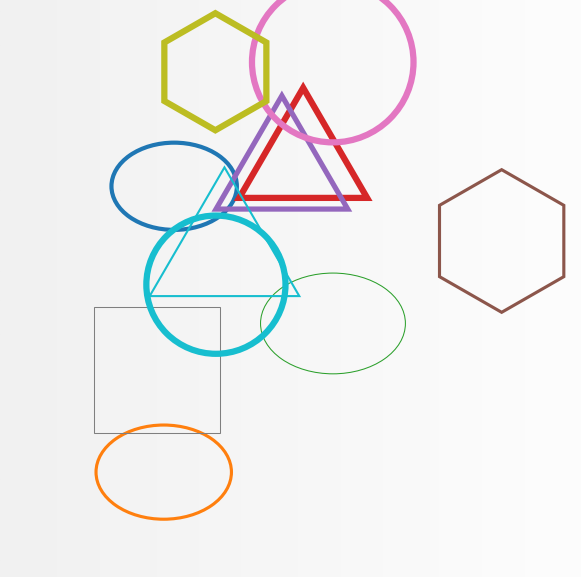[{"shape": "oval", "thickness": 2, "radius": 0.54, "center": [0.3, 0.677]}, {"shape": "oval", "thickness": 1.5, "radius": 0.58, "center": [0.282, 0.182]}, {"shape": "oval", "thickness": 0.5, "radius": 0.62, "center": [0.573, 0.439]}, {"shape": "triangle", "thickness": 3, "radius": 0.64, "center": [0.522, 0.72]}, {"shape": "triangle", "thickness": 2.5, "radius": 0.65, "center": [0.485, 0.703]}, {"shape": "hexagon", "thickness": 1.5, "radius": 0.62, "center": [0.863, 0.582]}, {"shape": "circle", "thickness": 3, "radius": 0.69, "center": [0.572, 0.892]}, {"shape": "square", "thickness": 0.5, "radius": 0.54, "center": [0.27, 0.358]}, {"shape": "hexagon", "thickness": 3, "radius": 0.51, "center": [0.371, 0.875]}, {"shape": "circle", "thickness": 3, "radius": 0.6, "center": [0.371, 0.506]}, {"shape": "triangle", "thickness": 1, "radius": 0.74, "center": [0.386, 0.561]}]